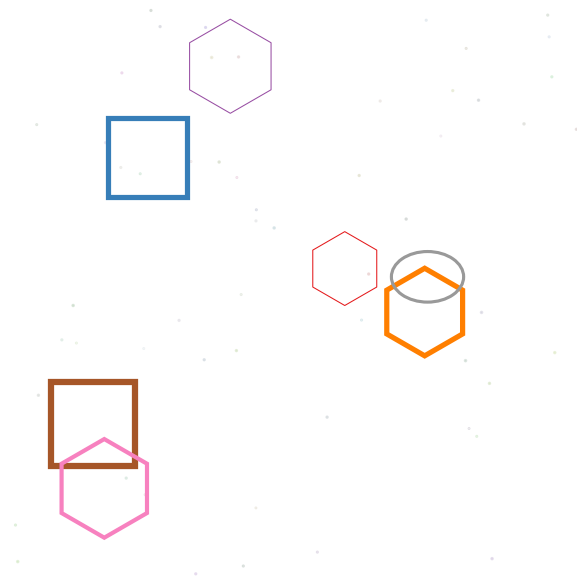[{"shape": "hexagon", "thickness": 0.5, "radius": 0.32, "center": [0.597, 0.534]}, {"shape": "square", "thickness": 2.5, "radius": 0.34, "center": [0.255, 0.727]}, {"shape": "hexagon", "thickness": 0.5, "radius": 0.41, "center": [0.399, 0.884]}, {"shape": "hexagon", "thickness": 2.5, "radius": 0.38, "center": [0.735, 0.459]}, {"shape": "square", "thickness": 3, "radius": 0.36, "center": [0.16, 0.264]}, {"shape": "hexagon", "thickness": 2, "radius": 0.43, "center": [0.181, 0.153]}, {"shape": "oval", "thickness": 1.5, "radius": 0.31, "center": [0.74, 0.52]}]